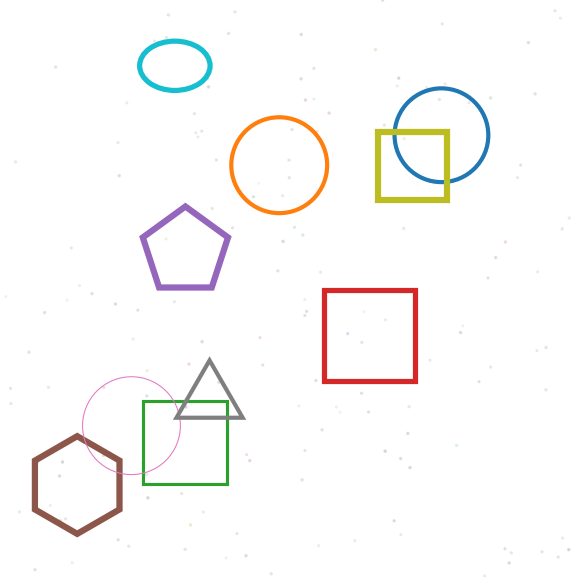[{"shape": "circle", "thickness": 2, "radius": 0.41, "center": [0.764, 0.765]}, {"shape": "circle", "thickness": 2, "radius": 0.42, "center": [0.484, 0.713]}, {"shape": "square", "thickness": 1.5, "radius": 0.36, "center": [0.32, 0.233]}, {"shape": "square", "thickness": 2.5, "radius": 0.39, "center": [0.64, 0.418]}, {"shape": "pentagon", "thickness": 3, "radius": 0.39, "center": [0.321, 0.564]}, {"shape": "hexagon", "thickness": 3, "radius": 0.42, "center": [0.134, 0.159]}, {"shape": "circle", "thickness": 0.5, "radius": 0.42, "center": [0.228, 0.262]}, {"shape": "triangle", "thickness": 2, "radius": 0.33, "center": [0.363, 0.309]}, {"shape": "square", "thickness": 3, "radius": 0.3, "center": [0.714, 0.712]}, {"shape": "oval", "thickness": 2.5, "radius": 0.3, "center": [0.303, 0.885]}]